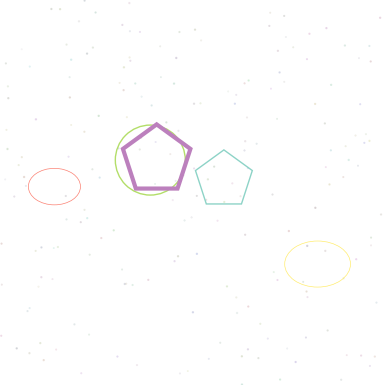[{"shape": "pentagon", "thickness": 1, "radius": 0.39, "center": [0.582, 0.533]}, {"shape": "oval", "thickness": 0.5, "radius": 0.34, "center": [0.141, 0.515]}, {"shape": "circle", "thickness": 1, "radius": 0.45, "center": [0.39, 0.584]}, {"shape": "pentagon", "thickness": 3, "radius": 0.46, "center": [0.407, 0.585]}, {"shape": "oval", "thickness": 0.5, "radius": 0.43, "center": [0.825, 0.314]}]